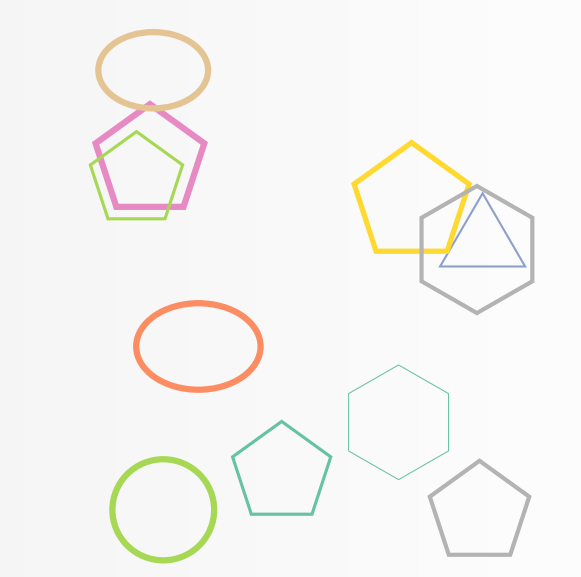[{"shape": "hexagon", "thickness": 0.5, "radius": 0.5, "center": [0.686, 0.268]}, {"shape": "pentagon", "thickness": 1.5, "radius": 0.44, "center": [0.485, 0.181]}, {"shape": "oval", "thickness": 3, "radius": 0.53, "center": [0.341, 0.399]}, {"shape": "triangle", "thickness": 1, "radius": 0.42, "center": [0.83, 0.58]}, {"shape": "pentagon", "thickness": 3, "radius": 0.49, "center": [0.258, 0.72]}, {"shape": "pentagon", "thickness": 1.5, "radius": 0.42, "center": [0.235, 0.688]}, {"shape": "circle", "thickness": 3, "radius": 0.44, "center": [0.281, 0.116]}, {"shape": "pentagon", "thickness": 2.5, "radius": 0.52, "center": [0.708, 0.648]}, {"shape": "oval", "thickness": 3, "radius": 0.47, "center": [0.264, 0.877]}, {"shape": "pentagon", "thickness": 2, "radius": 0.45, "center": [0.825, 0.111]}, {"shape": "hexagon", "thickness": 2, "radius": 0.55, "center": [0.821, 0.567]}]